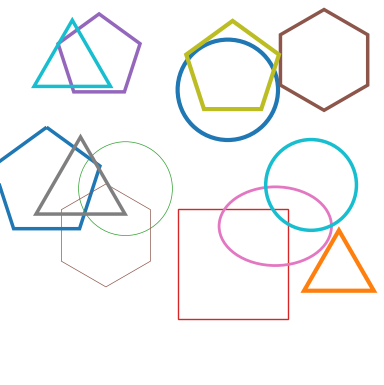[{"shape": "pentagon", "thickness": 2.5, "radius": 0.73, "center": [0.121, 0.524]}, {"shape": "circle", "thickness": 3, "radius": 0.65, "center": [0.592, 0.767]}, {"shape": "triangle", "thickness": 3, "radius": 0.52, "center": [0.88, 0.297]}, {"shape": "circle", "thickness": 0.5, "radius": 0.61, "center": [0.326, 0.51]}, {"shape": "square", "thickness": 1, "radius": 0.72, "center": [0.605, 0.314]}, {"shape": "pentagon", "thickness": 2.5, "radius": 0.56, "center": [0.257, 0.852]}, {"shape": "hexagon", "thickness": 0.5, "radius": 0.67, "center": [0.275, 0.389]}, {"shape": "hexagon", "thickness": 2.5, "radius": 0.65, "center": [0.842, 0.844]}, {"shape": "oval", "thickness": 2, "radius": 0.73, "center": [0.715, 0.412]}, {"shape": "triangle", "thickness": 2.5, "radius": 0.67, "center": [0.209, 0.511]}, {"shape": "pentagon", "thickness": 3, "radius": 0.63, "center": [0.604, 0.819]}, {"shape": "triangle", "thickness": 2.5, "radius": 0.57, "center": [0.188, 0.833]}, {"shape": "circle", "thickness": 2.5, "radius": 0.59, "center": [0.808, 0.52]}]